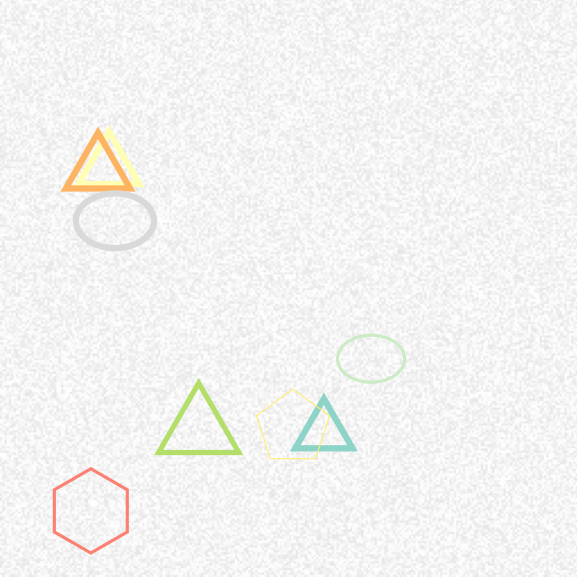[{"shape": "triangle", "thickness": 3, "radius": 0.29, "center": [0.561, 0.251]}, {"shape": "triangle", "thickness": 3, "radius": 0.3, "center": [0.189, 0.711]}, {"shape": "hexagon", "thickness": 1.5, "radius": 0.36, "center": [0.157, 0.114]}, {"shape": "triangle", "thickness": 3, "radius": 0.32, "center": [0.17, 0.705]}, {"shape": "triangle", "thickness": 2.5, "radius": 0.4, "center": [0.344, 0.256]}, {"shape": "oval", "thickness": 3, "radius": 0.34, "center": [0.199, 0.617]}, {"shape": "oval", "thickness": 1.5, "radius": 0.29, "center": [0.643, 0.378]}, {"shape": "pentagon", "thickness": 0.5, "radius": 0.33, "center": [0.507, 0.259]}]